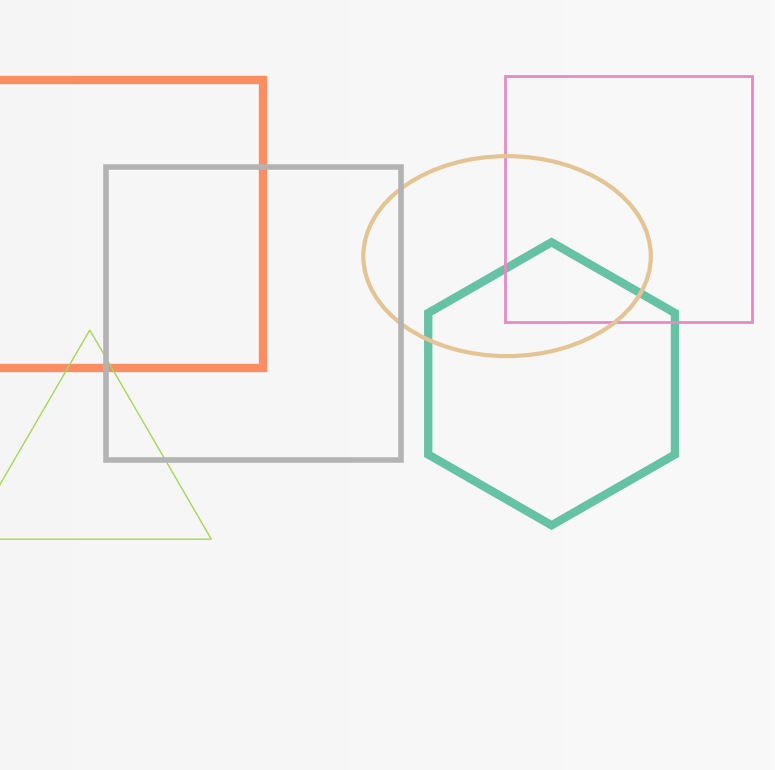[{"shape": "hexagon", "thickness": 3, "radius": 0.92, "center": [0.712, 0.502]}, {"shape": "square", "thickness": 3, "radius": 0.94, "center": [0.152, 0.709]}, {"shape": "square", "thickness": 1, "radius": 0.8, "center": [0.81, 0.741]}, {"shape": "triangle", "thickness": 0.5, "radius": 0.91, "center": [0.116, 0.39]}, {"shape": "oval", "thickness": 1.5, "radius": 0.93, "center": [0.654, 0.667]}, {"shape": "square", "thickness": 2, "radius": 0.95, "center": [0.327, 0.593]}]